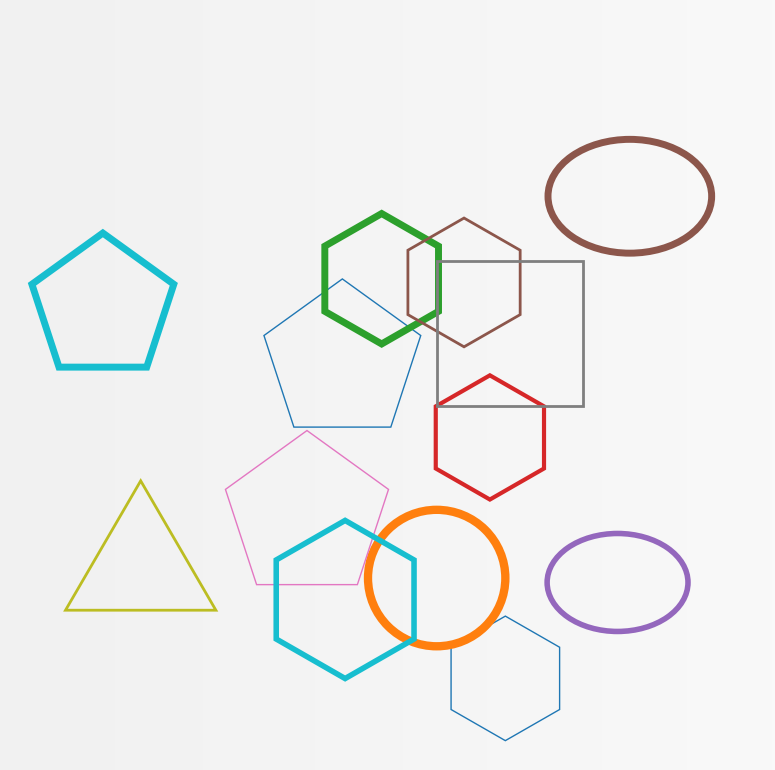[{"shape": "pentagon", "thickness": 0.5, "radius": 0.53, "center": [0.442, 0.531]}, {"shape": "hexagon", "thickness": 0.5, "radius": 0.4, "center": [0.652, 0.119]}, {"shape": "circle", "thickness": 3, "radius": 0.44, "center": [0.563, 0.249]}, {"shape": "hexagon", "thickness": 2.5, "radius": 0.42, "center": [0.492, 0.638]}, {"shape": "hexagon", "thickness": 1.5, "radius": 0.4, "center": [0.632, 0.432]}, {"shape": "oval", "thickness": 2, "radius": 0.45, "center": [0.797, 0.244]}, {"shape": "hexagon", "thickness": 1, "radius": 0.42, "center": [0.599, 0.633]}, {"shape": "oval", "thickness": 2.5, "radius": 0.53, "center": [0.813, 0.745]}, {"shape": "pentagon", "thickness": 0.5, "radius": 0.55, "center": [0.396, 0.33]}, {"shape": "square", "thickness": 1, "radius": 0.47, "center": [0.658, 0.567]}, {"shape": "triangle", "thickness": 1, "radius": 0.56, "center": [0.182, 0.264]}, {"shape": "pentagon", "thickness": 2.5, "radius": 0.48, "center": [0.133, 0.601]}, {"shape": "hexagon", "thickness": 2, "radius": 0.51, "center": [0.445, 0.221]}]